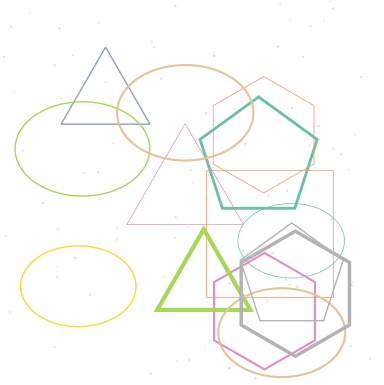[{"shape": "pentagon", "thickness": 2, "radius": 0.8, "center": [0.672, 0.588]}, {"shape": "oval", "thickness": 0.5, "radius": 0.69, "center": [0.756, 0.375]}, {"shape": "square", "thickness": 0.5, "radius": 0.83, "center": [0.7, 0.394]}, {"shape": "hexagon", "thickness": 0.5, "radius": 0.76, "center": [0.685, 0.65]}, {"shape": "triangle", "thickness": 1, "radius": 0.67, "center": [0.274, 0.744]}, {"shape": "triangle", "thickness": 0.5, "radius": 0.87, "center": [0.481, 0.504]}, {"shape": "hexagon", "thickness": 1.5, "radius": 0.76, "center": [0.687, 0.192]}, {"shape": "oval", "thickness": 1, "radius": 0.87, "center": [0.214, 0.613]}, {"shape": "triangle", "thickness": 3, "radius": 0.7, "center": [0.529, 0.265]}, {"shape": "oval", "thickness": 1, "radius": 0.75, "center": [0.203, 0.256]}, {"shape": "oval", "thickness": 1.5, "radius": 0.82, "center": [0.732, 0.136]}, {"shape": "oval", "thickness": 1.5, "radius": 0.89, "center": [0.481, 0.707]}, {"shape": "pentagon", "thickness": 1, "radius": 0.7, "center": [0.758, 0.281]}, {"shape": "hexagon", "thickness": 2.5, "radius": 0.81, "center": [0.767, 0.237]}]